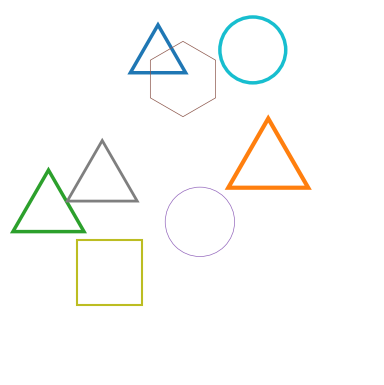[{"shape": "triangle", "thickness": 2.5, "radius": 0.41, "center": [0.41, 0.852]}, {"shape": "triangle", "thickness": 3, "radius": 0.6, "center": [0.697, 0.572]}, {"shape": "triangle", "thickness": 2.5, "radius": 0.53, "center": [0.126, 0.452]}, {"shape": "circle", "thickness": 0.5, "radius": 0.45, "center": [0.519, 0.424]}, {"shape": "hexagon", "thickness": 0.5, "radius": 0.49, "center": [0.475, 0.795]}, {"shape": "triangle", "thickness": 2, "radius": 0.52, "center": [0.266, 0.53]}, {"shape": "square", "thickness": 1.5, "radius": 0.42, "center": [0.283, 0.293]}, {"shape": "circle", "thickness": 2.5, "radius": 0.43, "center": [0.657, 0.87]}]